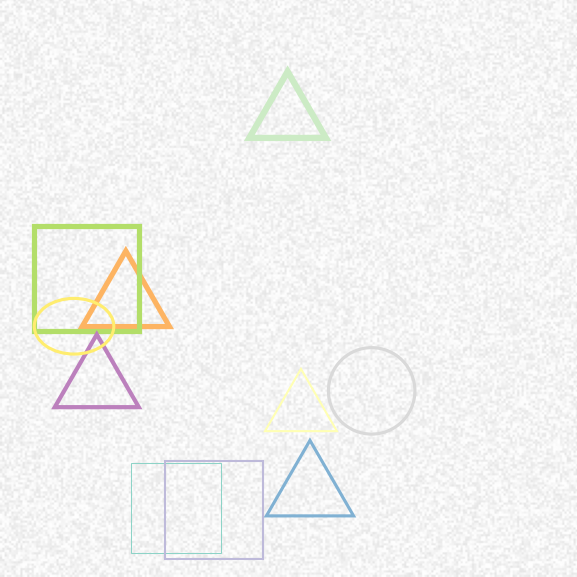[{"shape": "square", "thickness": 0.5, "radius": 0.39, "center": [0.305, 0.12]}, {"shape": "triangle", "thickness": 1, "radius": 0.36, "center": [0.521, 0.289]}, {"shape": "square", "thickness": 1, "radius": 0.42, "center": [0.37, 0.116]}, {"shape": "triangle", "thickness": 1.5, "radius": 0.44, "center": [0.537, 0.149]}, {"shape": "triangle", "thickness": 2.5, "radius": 0.44, "center": [0.218, 0.477]}, {"shape": "square", "thickness": 2.5, "radius": 0.46, "center": [0.15, 0.517]}, {"shape": "circle", "thickness": 1.5, "radius": 0.37, "center": [0.644, 0.322]}, {"shape": "triangle", "thickness": 2, "radius": 0.42, "center": [0.168, 0.336]}, {"shape": "triangle", "thickness": 3, "radius": 0.38, "center": [0.498, 0.799]}, {"shape": "oval", "thickness": 1.5, "radius": 0.34, "center": [0.128, 0.434]}]